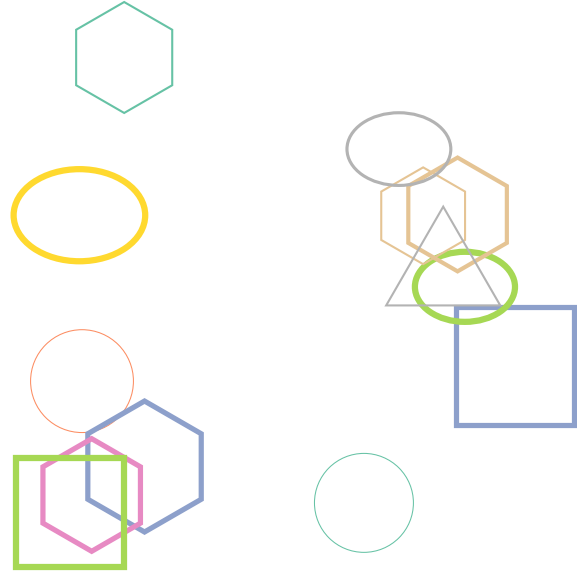[{"shape": "hexagon", "thickness": 1, "radius": 0.48, "center": [0.215, 0.9]}, {"shape": "circle", "thickness": 0.5, "radius": 0.43, "center": [0.63, 0.128]}, {"shape": "circle", "thickness": 0.5, "radius": 0.45, "center": [0.142, 0.339]}, {"shape": "square", "thickness": 2.5, "radius": 0.51, "center": [0.891, 0.365]}, {"shape": "hexagon", "thickness": 2.5, "radius": 0.57, "center": [0.25, 0.191]}, {"shape": "hexagon", "thickness": 2.5, "radius": 0.49, "center": [0.159, 0.142]}, {"shape": "square", "thickness": 3, "radius": 0.47, "center": [0.121, 0.112]}, {"shape": "oval", "thickness": 3, "radius": 0.43, "center": [0.805, 0.502]}, {"shape": "oval", "thickness": 3, "radius": 0.57, "center": [0.138, 0.626]}, {"shape": "hexagon", "thickness": 1, "radius": 0.42, "center": [0.733, 0.626]}, {"shape": "hexagon", "thickness": 2, "radius": 0.49, "center": [0.792, 0.628]}, {"shape": "oval", "thickness": 1.5, "radius": 0.45, "center": [0.691, 0.741]}, {"shape": "triangle", "thickness": 1, "radius": 0.57, "center": [0.767, 0.527]}]